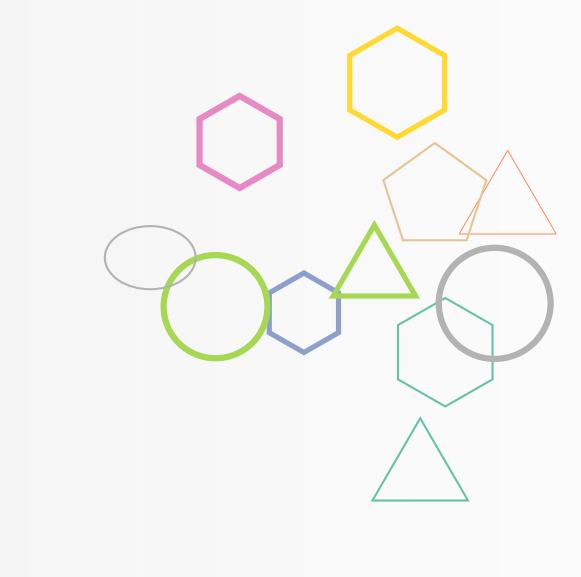[{"shape": "triangle", "thickness": 1, "radius": 0.47, "center": [0.723, 0.18]}, {"shape": "hexagon", "thickness": 1, "radius": 0.47, "center": [0.766, 0.389]}, {"shape": "triangle", "thickness": 0.5, "radius": 0.48, "center": [0.873, 0.642]}, {"shape": "hexagon", "thickness": 2.5, "radius": 0.34, "center": [0.523, 0.458]}, {"shape": "hexagon", "thickness": 3, "radius": 0.4, "center": [0.412, 0.753]}, {"shape": "circle", "thickness": 3, "radius": 0.45, "center": [0.371, 0.468]}, {"shape": "triangle", "thickness": 2.5, "radius": 0.41, "center": [0.644, 0.527]}, {"shape": "hexagon", "thickness": 2.5, "radius": 0.47, "center": [0.683, 0.856]}, {"shape": "pentagon", "thickness": 1, "radius": 0.47, "center": [0.748, 0.658]}, {"shape": "oval", "thickness": 1, "radius": 0.39, "center": [0.258, 0.553]}, {"shape": "circle", "thickness": 3, "radius": 0.48, "center": [0.851, 0.474]}]